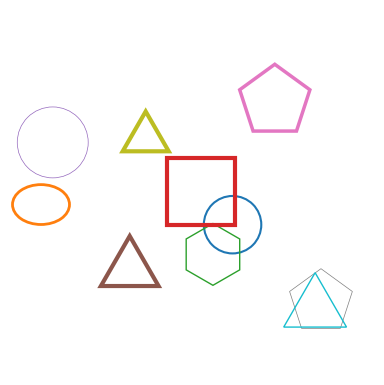[{"shape": "circle", "thickness": 1.5, "radius": 0.37, "center": [0.604, 0.416]}, {"shape": "oval", "thickness": 2, "radius": 0.37, "center": [0.106, 0.469]}, {"shape": "hexagon", "thickness": 1, "radius": 0.4, "center": [0.553, 0.339]}, {"shape": "square", "thickness": 3, "radius": 0.44, "center": [0.522, 0.502]}, {"shape": "circle", "thickness": 0.5, "radius": 0.46, "center": [0.137, 0.63]}, {"shape": "triangle", "thickness": 3, "radius": 0.43, "center": [0.337, 0.3]}, {"shape": "pentagon", "thickness": 2.5, "radius": 0.48, "center": [0.714, 0.737]}, {"shape": "pentagon", "thickness": 0.5, "radius": 0.43, "center": [0.834, 0.216]}, {"shape": "triangle", "thickness": 3, "radius": 0.34, "center": [0.378, 0.642]}, {"shape": "triangle", "thickness": 1, "radius": 0.47, "center": [0.818, 0.198]}]